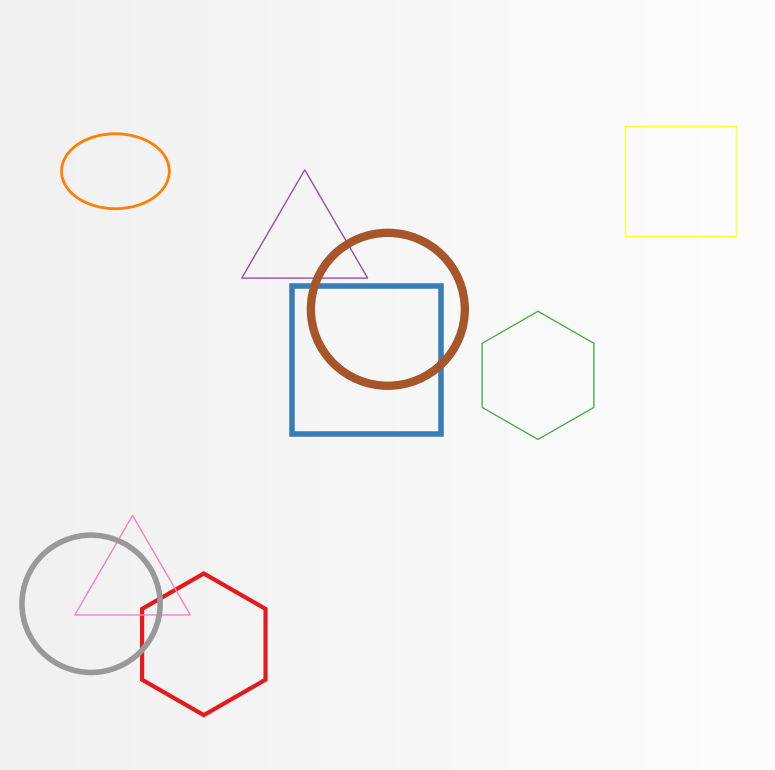[{"shape": "hexagon", "thickness": 1.5, "radius": 0.46, "center": [0.263, 0.163]}, {"shape": "square", "thickness": 2, "radius": 0.48, "center": [0.473, 0.533]}, {"shape": "hexagon", "thickness": 0.5, "radius": 0.42, "center": [0.694, 0.513]}, {"shape": "triangle", "thickness": 0.5, "radius": 0.47, "center": [0.393, 0.686]}, {"shape": "oval", "thickness": 1, "radius": 0.35, "center": [0.149, 0.778]}, {"shape": "square", "thickness": 0.5, "radius": 0.36, "center": [0.878, 0.765]}, {"shape": "circle", "thickness": 3, "radius": 0.5, "center": [0.5, 0.598]}, {"shape": "triangle", "thickness": 0.5, "radius": 0.43, "center": [0.171, 0.244]}, {"shape": "circle", "thickness": 2, "radius": 0.45, "center": [0.117, 0.216]}]